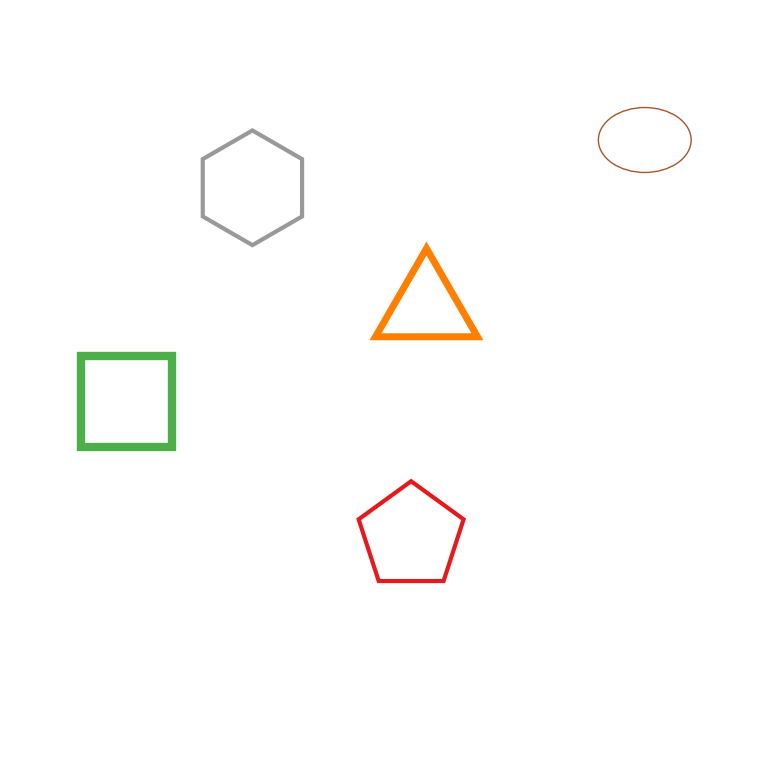[{"shape": "pentagon", "thickness": 1.5, "radius": 0.36, "center": [0.534, 0.303]}, {"shape": "square", "thickness": 3, "radius": 0.3, "center": [0.164, 0.478]}, {"shape": "triangle", "thickness": 2.5, "radius": 0.38, "center": [0.554, 0.601]}, {"shape": "oval", "thickness": 0.5, "radius": 0.3, "center": [0.837, 0.818]}, {"shape": "hexagon", "thickness": 1.5, "radius": 0.37, "center": [0.328, 0.756]}]